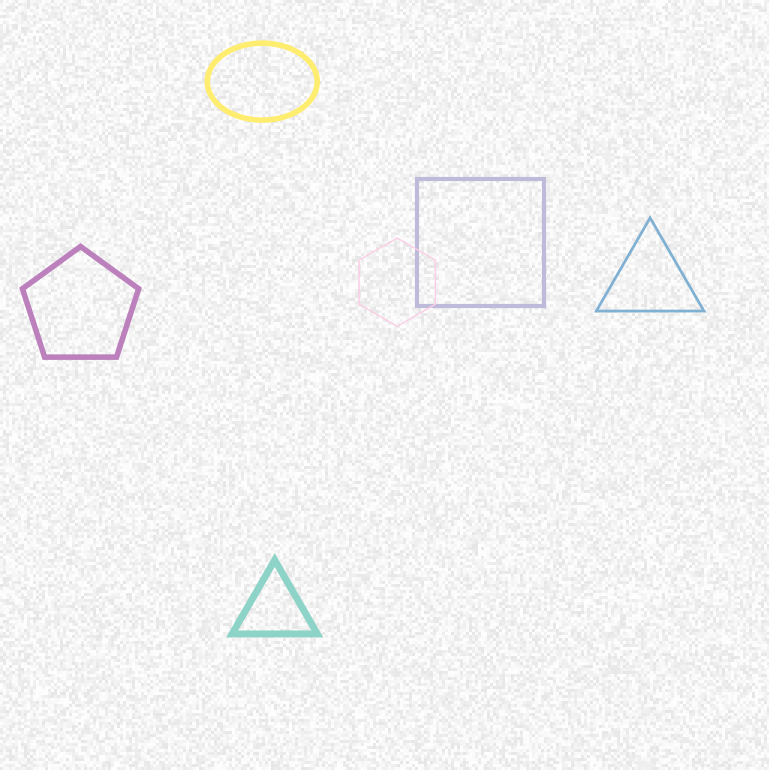[{"shape": "triangle", "thickness": 2.5, "radius": 0.32, "center": [0.357, 0.209]}, {"shape": "square", "thickness": 1.5, "radius": 0.41, "center": [0.624, 0.685]}, {"shape": "triangle", "thickness": 1, "radius": 0.4, "center": [0.844, 0.636]}, {"shape": "hexagon", "thickness": 0.5, "radius": 0.29, "center": [0.516, 0.634]}, {"shape": "pentagon", "thickness": 2, "radius": 0.4, "center": [0.105, 0.6]}, {"shape": "oval", "thickness": 2, "radius": 0.36, "center": [0.341, 0.894]}]